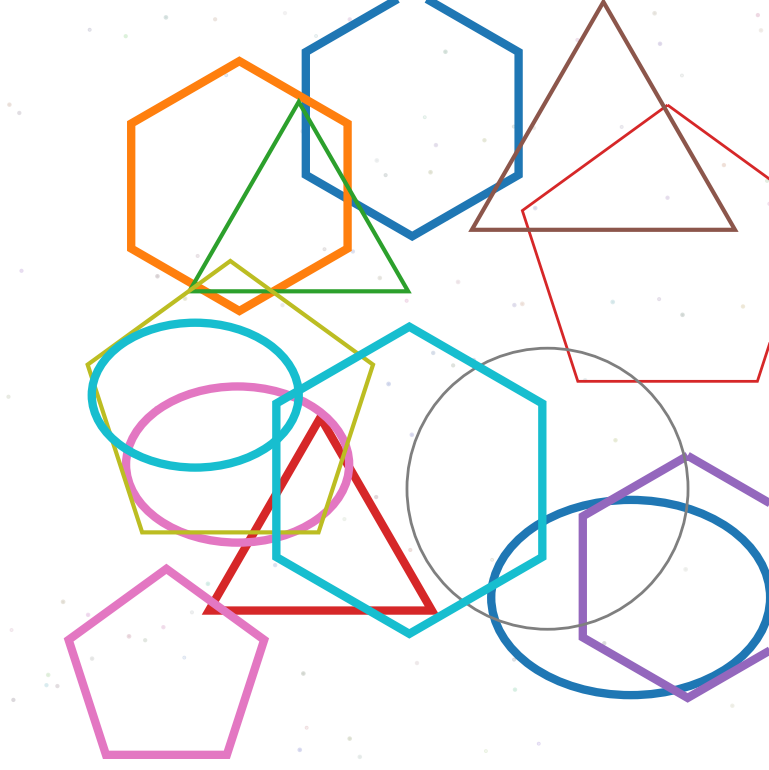[{"shape": "oval", "thickness": 3, "radius": 0.91, "center": [0.819, 0.224]}, {"shape": "hexagon", "thickness": 3, "radius": 0.8, "center": [0.535, 0.853]}, {"shape": "hexagon", "thickness": 3, "radius": 0.81, "center": [0.311, 0.758]}, {"shape": "triangle", "thickness": 1.5, "radius": 0.82, "center": [0.388, 0.704]}, {"shape": "pentagon", "thickness": 1, "radius": 0.99, "center": [0.867, 0.665]}, {"shape": "triangle", "thickness": 3, "radius": 0.84, "center": [0.416, 0.291]}, {"shape": "hexagon", "thickness": 3, "radius": 0.79, "center": [0.893, 0.251]}, {"shape": "triangle", "thickness": 1.5, "radius": 0.99, "center": [0.784, 0.8]}, {"shape": "pentagon", "thickness": 3, "radius": 0.67, "center": [0.216, 0.128]}, {"shape": "oval", "thickness": 3, "radius": 0.72, "center": [0.309, 0.397]}, {"shape": "circle", "thickness": 1, "radius": 0.91, "center": [0.711, 0.365]}, {"shape": "pentagon", "thickness": 1.5, "radius": 0.97, "center": [0.299, 0.466]}, {"shape": "hexagon", "thickness": 3, "radius": 1.0, "center": [0.532, 0.376]}, {"shape": "oval", "thickness": 3, "radius": 0.67, "center": [0.254, 0.487]}]